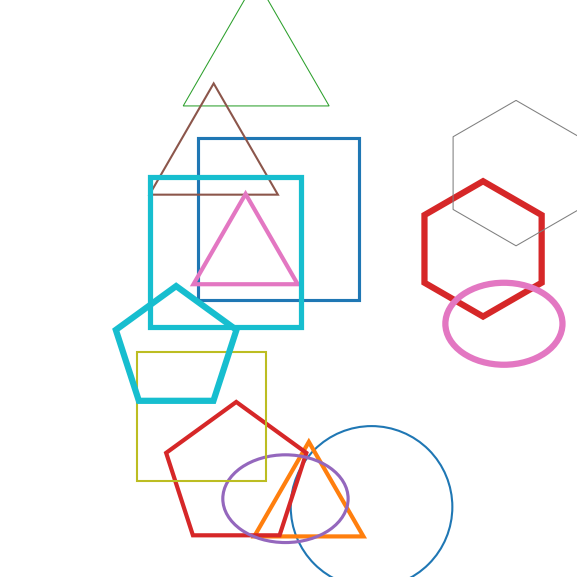[{"shape": "circle", "thickness": 1, "radius": 0.7, "center": [0.643, 0.121]}, {"shape": "square", "thickness": 1.5, "radius": 0.7, "center": [0.482, 0.62]}, {"shape": "triangle", "thickness": 2, "radius": 0.55, "center": [0.535, 0.125]}, {"shape": "triangle", "thickness": 0.5, "radius": 0.73, "center": [0.444, 0.889]}, {"shape": "pentagon", "thickness": 2, "radius": 0.64, "center": [0.409, 0.175]}, {"shape": "hexagon", "thickness": 3, "radius": 0.59, "center": [0.836, 0.568]}, {"shape": "oval", "thickness": 1.5, "radius": 0.54, "center": [0.494, 0.136]}, {"shape": "triangle", "thickness": 1, "radius": 0.64, "center": [0.37, 0.726]}, {"shape": "oval", "thickness": 3, "radius": 0.51, "center": [0.873, 0.439]}, {"shape": "triangle", "thickness": 2, "radius": 0.52, "center": [0.425, 0.559]}, {"shape": "hexagon", "thickness": 0.5, "radius": 0.63, "center": [0.894, 0.699]}, {"shape": "square", "thickness": 1, "radius": 0.56, "center": [0.349, 0.279]}, {"shape": "pentagon", "thickness": 3, "radius": 0.55, "center": [0.305, 0.394]}, {"shape": "square", "thickness": 2.5, "radius": 0.65, "center": [0.391, 0.562]}]